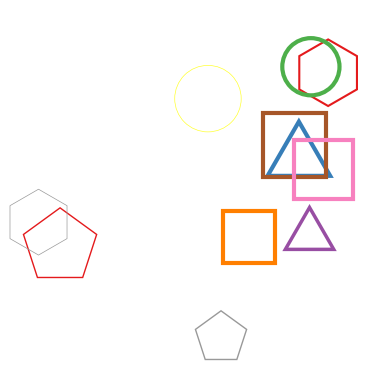[{"shape": "pentagon", "thickness": 1, "radius": 0.5, "center": [0.156, 0.36]}, {"shape": "hexagon", "thickness": 1.5, "radius": 0.43, "center": [0.852, 0.811]}, {"shape": "triangle", "thickness": 3, "radius": 0.47, "center": [0.776, 0.59]}, {"shape": "circle", "thickness": 3, "radius": 0.37, "center": [0.808, 0.827]}, {"shape": "triangle", "thickness": 2.5, "radius": 0.36, "center": [0.804, 0.389]}, {"shape": "square", "thickness": 3, "radius": 0.34, "center": [0.646, 0.384]}, {"shape": "circle", "thickness": 0.5, "radius": 0.43, "center": [0.54, 0.744]}, {"shape": "square", "thickness": 3, "radius": 0.41, "center": [0.765, 0.624]}, {"shape": "square", "thickness": 3, "radius": 0.39, "center": [0.841, 0.559]}, {"shape": "pentagon", "thickness": 1, "radius": 0.35, "center": [0.574, 0.123]}, {"shape": "hexagon", "thickness": 0.5, "radius": 0.43, "center": [0.1, 0.423]}]